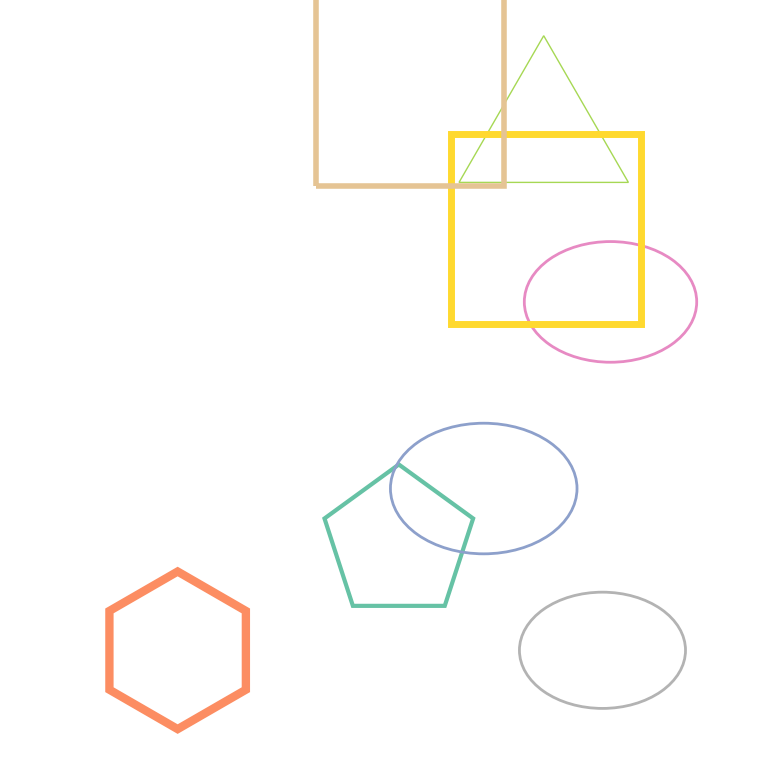[{"shape": "pentagon", "thickness": 1.5, "radius": 0.51, "center": [0.518, 0.295]}, {"shape": "hexagon", "thickness": 3, "radius": 0.51, "center": [0.231, 0.155]}, {"shape": "oval", "thickness": 1, "radius": 0.61, "center": [0.628, 0.366]}, {"shape": "oval", "thickness": 1, "radius": 0.56, "center": [0.793, 0.608]}, {"shape": "triangle", "thickness": 0.5, "radius": 0.63, "center": [0.706, 0.827]}, {"shape": "square", "thickness": 2.5, "radius": 0.62, "center": [0.709, 0.703]}, {"shape": "square", "thickness": 2, "radius": 0.61, "center": [0.532, 0.88]}, {"shape": "oval", "thickness": 1, "radius": 0.54, "center": [0.782, 0.155]}]